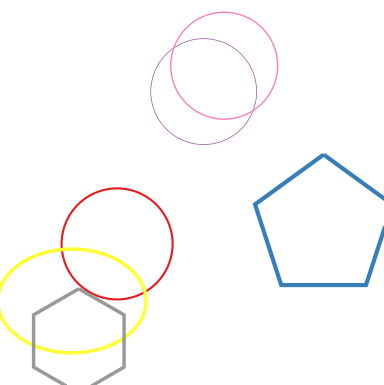[{"shape": "circle", "thickness": 1.5, "radius": 0.72, "center": [0.304, 0.366]}, {"shape": "pentagon", "thickness": 3, "radius": 0.94, "center": [0.841, 0.411]}, {"shape": "circle", "thickness": 0.5, "radius": 0.69, "center": [0.529, 0.762]}, {"shape": "oval", "thickness": 2.5, "radius": 0.96, "center": [0.187, 0.218]}, {"shape": "circle", "thickness": 1, "radius": 0.69, "center": [0.582, 0.829]}, {"shape": "hexagon", "thickness": 2.5, "radius": 0.68, "center": [0.205, 0.114]}]